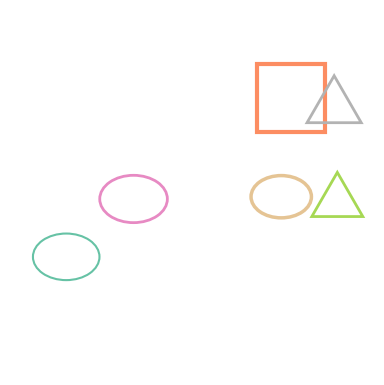[{"shape": "oval", "thickness": 1.5, "radius": 0.43, "center": [0.172, 0.333]}, {"shape": "square", "thickness": 3, "radius": 0.44, "center": [0.755, 0.746]}, {"shape": "oval", "thickness": 2, "radius": 0.44, "center": [0.347, 0.483]}, {"shape": "triangle", "thickness": 2, "radius": 0.38, "center": [0.876, 0.476]}, {"shape": "oval", "thickness": 2.5, "radius": 0.39, "center": [0.73, 0.489]}, {"shape": "triangle", "thickness": 2, "radius": 0.41, "center": [0.868, 0.722]}]